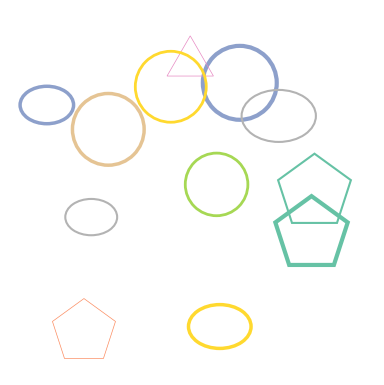[{"shape": "pentagon", "thickness": 3, "radius": 0.49, "center": [0.809, 0.392]}, {"shape": "pentagon", "thickness": 1.5, "radius": 0.5, "center": [0.817, 0.501]}, {"shape": "pentagon", "thickness": 0.5, "radius": 0.43, "center": [0.218, 0.138]}, {"shape": "oval", "thickness": 2.5, "radius": 0.35, "center": [0.122, 0.727]}, {"shape": "circle", "thickness": 3, "radius": 0.48, "center": [0.623, 0.785]}, {"shape": "triangle", "thickness": 0.5, "radius": 0.35, "center": [0.494, 0.837]}, {"shape": "circle", "thickness": 2, "radius": 0.41, "center": [0.563, 0.521]}, {"shape": "oval", "thickness": 2.5, "radius": 0.41, "center": [0.571, 0.152]}, {"shape": "circle", "thickness": 2, "radius": 0.46, "center": [0.444, 0.775]}, {"shape": "circle", "thickness": 2.5, "radius": 0.47, "center": [0.281, 0.664]}, {"shape": "oval", "thickness": 1.5, "radius": 0.48, "center": [0.724, 0.699]}, {"shape": "oval", "thickness": 1.5, "radius": 0.34, "center": [0.237, 0.436]}]